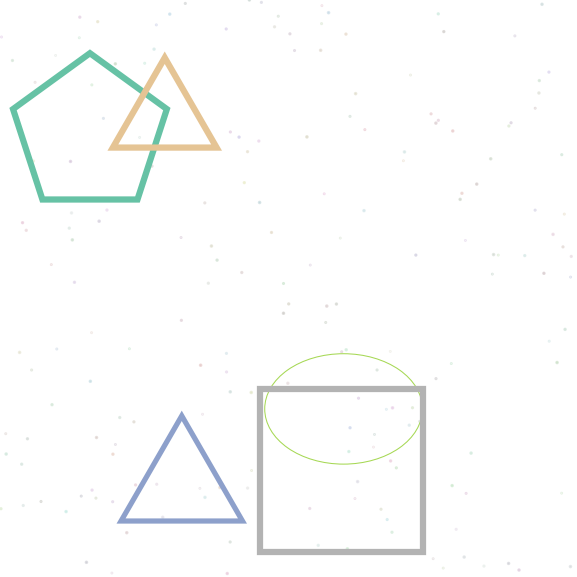[{"shape": "pentagon", "thickness": 3, "radius": 0.7, "center": [0.156, 0.767]}, {"shape": "triangle", "thickness": 2.5, "radius": 0.61, "center": [0.315, 0.158]}, {"shape": "oval", "thickness": 0.5, "radius": 0.68, "center": [0.595, 0.291]}, {"shape": "triangle", "thickness": 3, "radius": 0.52, "center": [0.285, 0.795]}, {"shape": "square", "thickness": 3, "radius": 0.71, "center": [0.592, 0.184]}]